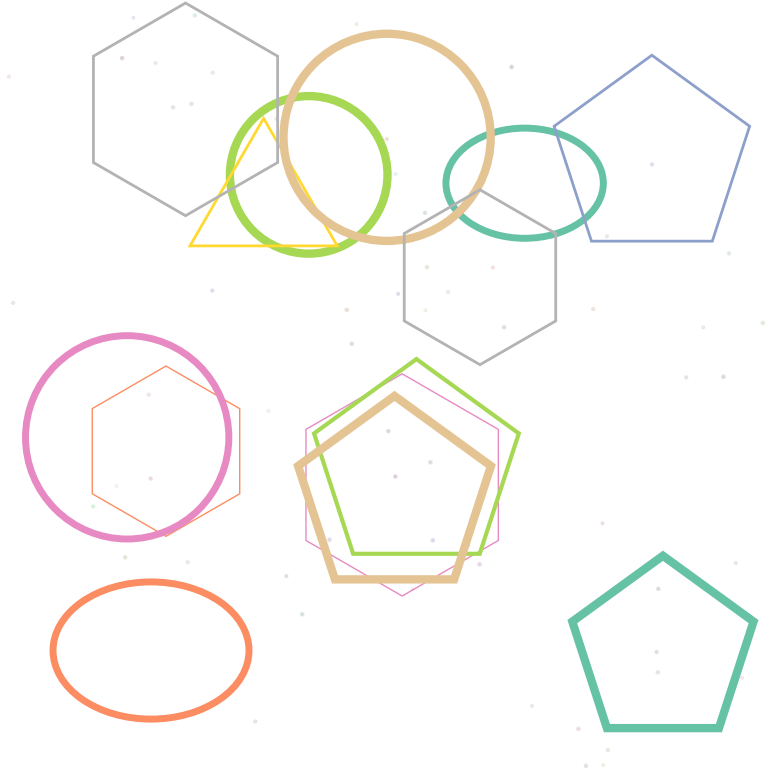[{"shape": "oval", "thickness": 2.5, "radius": 0.51, "center": [0.681, 0.762]}, {"shape": "pentagon", "thickness": 3, "radius": 0.62, "center": [0.861, 0.155]}, {"shape": "oval", "thickness": 2.5, "radius": 0.64, "center": [0.196, 0.155]}, {"shape": "hexagon", "thickness": 0.5, "radius": 0.55, "center": [0.216, 0.414]}, {"shape": "pentagon", "thickness": 1, "radius": 0.67, "center": [0.847, 0.795]}, {"shape": "hexagon", "thickness": 0.5, "radius": 0.72, "center": [0.522, 0.37]}, {"shape": "circle", "thickness": 2.5, "radius": 0.66, "center": [0.165, 0.432]}, {"shape": "circle", "thickness": 3, "radius": 0.51, "center": [0.401, 0.773]}, {"shape": "pentagon", "thickness": 1.5, "radius": 0.7, "center": [0.541, 0.394]}, {"shape": "triangle", "thickness": 1, "radius": 0.55, "center": [0.342, 0.736]}, {"shape": "circle", "thickness": 3, "radius": 0.67, "center": [0.503, 0.822]}, {"shape": "pentagon", "thickness": 3, "radius": 0.66, "center": [0.512, 0.354]}, {"shape": "hexagon", "thickness": 1, "radius": 0.57, "center": [0.623, 0.64]}, {"shape": "hexagon", "thickness": 1, "radius": 0.69, "center": [0.241, 0.858]}]